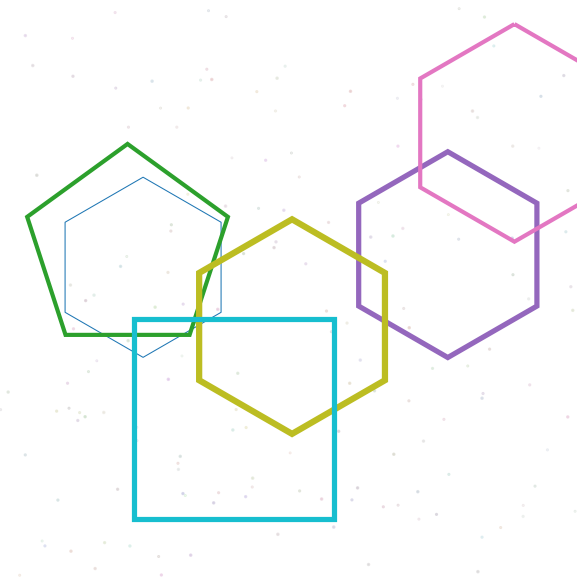[{"shape": "hexagon", "thickness": 0.5, "radius": 0.78, "center": [0.248, 0.536]}, {"shape": "pentagon", "thickness": 2, "radius": 0.91, "center": [0.221, 0.567]}, {"shape": "hexagon", "thickness": 2.5, "radius": 0.89, "center": [0.775, 0.558]}, {"shape": "hexagon", "thickness": 2, "radius": 0.94, "center": [0.891, 0.769]}, {"shape": "hexagon", "thickness": 3, "radius": 0.93, "center": [0.506, 0.434]}, {"shape": "square", "thickness": 2.5, "radius": 0.87, "center": [0.405, 0.274]}]